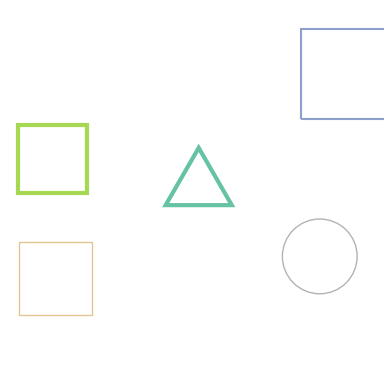[{"shape": "triangle", "thickness": 3, "radius": 0.5, "center": [0.516, 0.517]}, {"shape": "square", "thickness": 1.5, "radius": 0.58, "center": [0.897, 0.809]}, {"shape": "square", "thickness": 3, "radius": 0.44, "center": [0.136, 0.587]}, {"shape": "square", "thickness": 1, "radius": 0.47, "center": [0.144, 0.277]}, {"shape": "circle", "thickness": 1, "radius": 0.49, "center": [0.831, 0.334]}]